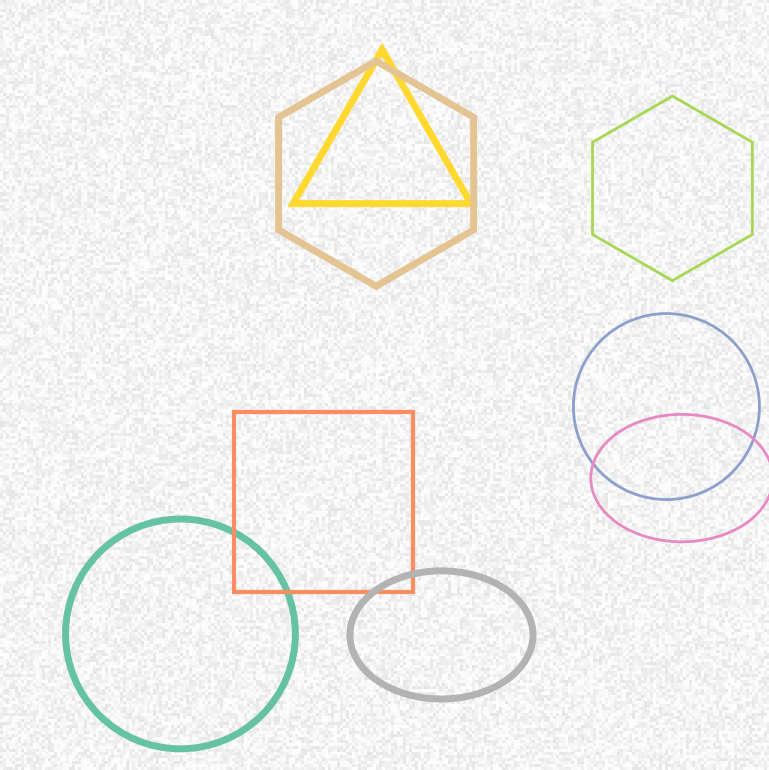[{"shape": "circle", "thickness": 2.5, "radius": 0.75, "center": [0.234, 0.177]}, {"shape": "square", "thickness": 1.5, "radius": 0.58, "center": [0.42, 0.348]}, {"shape": "circle", "thickness": 1, "radius": 0.6, "center": [0.865, 0.472]}, {"shape": "oval", "thickness": 1, "radius": 0.59, "center": [0.885, 0.379]}, {"shape": "hexagon", "thickness": 1, "radius": 0.6, "center": [0.873, 0.755]}, {"shape": "triangle", "thickness": 2.5, "radius": 0.67, "center": [0.496, 0.802]}, {"shape": "hexagon", "thickness": 2.5, "radius": 0.73, "center": [0.488, 0.775]}, {"shape": "oval", "thickness": 2.5, "radius": 0.59, "center": [0.573, 0.175]}]